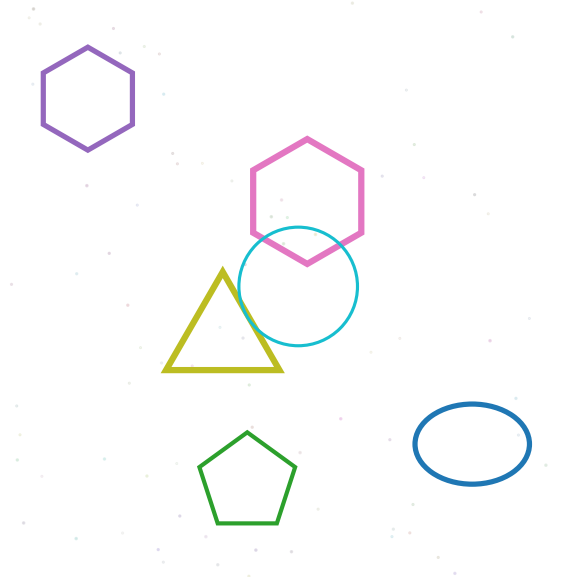[{"shape": "oval", "thickness": 2.5, "radius": 0.5, "center": [0.818, 0.23]}, {"shape": "pentagon", "thickness": 2, "radius": 0.44, "center": [0.428, 0.163]}, {"shape": "hexagon", "thickness": 2.5, "radius": 0.45, "center": [0.152, 0.828]}, {"shape": "hexagon", "thickness": 3, "radius": 0.54, "center": [0.532, 0.65]}, {"shape": "triangle", "thickness": 3, "radius": 0.57, "center": [0.386, 0.415]}, {"shape": "circle", "thickness": 1.5, "radius": 0.51, "center": [0.516, 0.503]}]